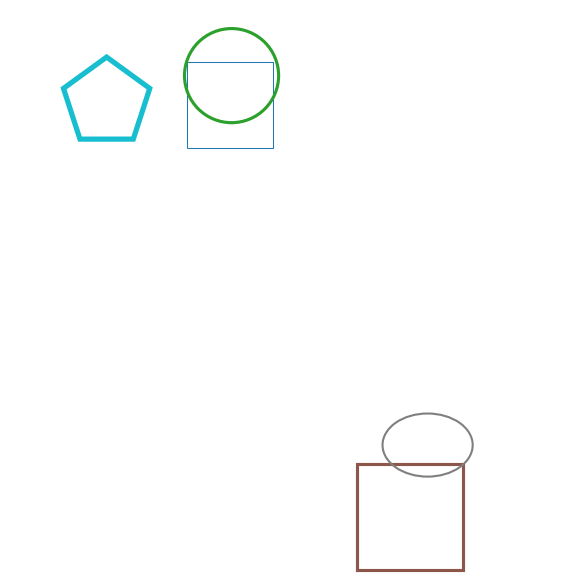[{"shape": "square", "thickness": 0.5, "radius": 0.37, "center": [0.398, 0.817]}, {"shape": "circle", "thickness": 1.5, "radius": 0.41, "center": [0.401, 0.868]}, {"shape": "square", "thickness": 1.5, "radius": 0.46, "center": [0.71, 0.103]}, {"shape": "oval", "thickness": 1, "radius": 0.39, "center": [0.74, 0.228]}, {"shape": "pentagon", "thickness": 2.5, "radius": 0.39, "center": [0.185, 0.822]}]